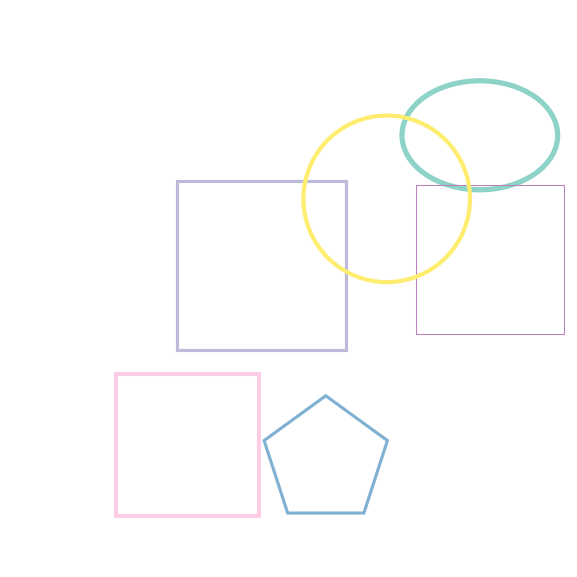[{"shape": "oval", "thickness": 2.5, "radius": 0.67, "center": [0.831, 0.765]}, {"shape": "square", "thickness": 1.5, "radius": 0.73, "center": [0.453, 0.539]}, {"shape": "pentagon", "thickness": 1.5, "radius": 0.56, "center": [0.564, 0.202]}, {"shape": "square", "thickness": 2, "radius": 0.62, "center": [0.324, 0.229]}, {"shape": "square", "thickness": 0.5, "radius": 0.64, "center": [0.848, 0.55]}, {"shape": "circle", "thickness": 2, "radius": 0.72, "center": [0.67, 0.655]}]